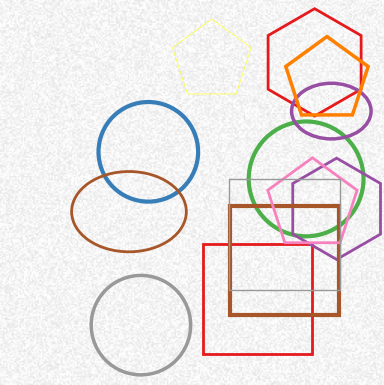[{"shape": "square", "thickness": 2, "radius": 0.71, "center": [0.669, 0.222]}, {"shape": "hexagon", "thickness": 2, "radius": 0.7, "center": [0.817, 0.838]}, {"shape": "circle", "thickness": 3, "radius": 0.65, "center": [0.385, 0.606]}, {"shape": "circle", "thickness": 3, "radius": 0.75, "center": [0.795, 0.535]}, {"shape": "oval", "thickness": 2.5, "radius": 0.52, "center": [0.861, 0.711]}, {"shape": "hexagon", "thickness": 2, "radius": 0.66, "center": [0.874, 0.458]}, {"shape": "pentagon", "thickness": 2.5, "radius": 0.56, "center": [0.849, 0.793]}, {"shape": "pentagon", "thickness": 0.5, "radius": 0.54, "center": [0.55, 0.843]}, {"shape": "oval", "thickness": 2, "radius": 0.74, "center": [0.335, 0.45]}, {"shape": "square", "thickness": 3, "radius": 0.71, "center": [0.739, 0.323]}, {"shape": "pentagon", "thickness": 2, "radius": 0.61, "center": [0.812, 0.468]}, {"shape": "square", "thickness": 1, "radius": 0.72, "center": [0.74, 0.392]}, {"shape": "circle", "thickness": 2.5, "radius": 0.65, "center": [0.366, 0.155]}]